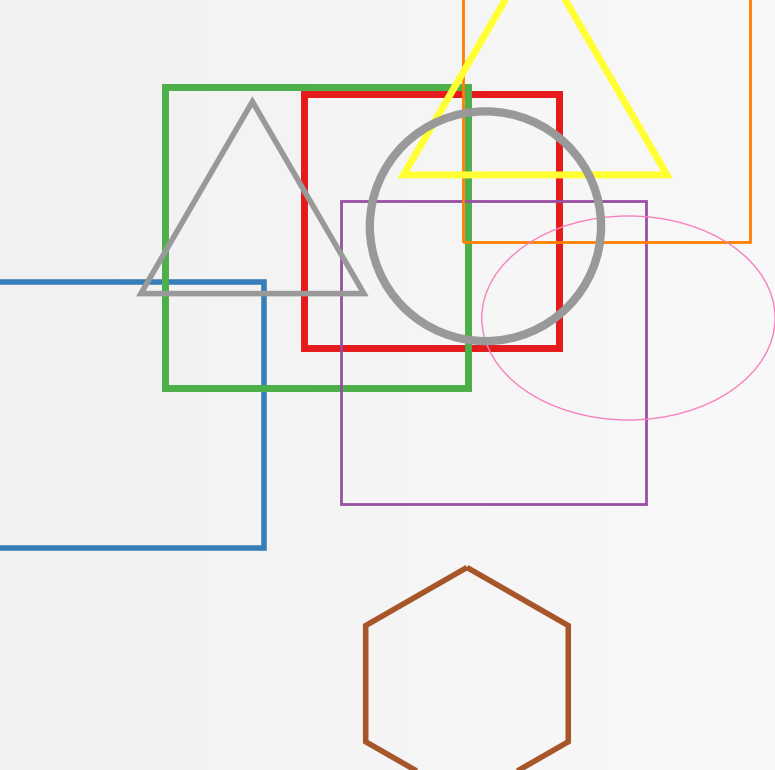[{"shape": "square", "thickness": 2.5, "radius": 0.82, "center": [0.557, 0.713]}, {"shape": "square", "thickness": 2, "radius": 0.86, "center": [0.168, 0.462]}, {"shape": "square", "thickness": 2.5, "radius": 0.98, "center": [0.408, 0.691]}, {"shape": "square", "thickness": 1, "radius": 0.98, "center": [0.636, 0.542]}, {"shape": "square", "thickness": 1, "radius": 0.93, "center": [0.783, 0.872]}, {"shape": "triangle", "thickness": 2.5, "radius": 0.98, "center": [0.691, 0.871]}, {"shape": "hexagon", "thickness": 2, "radius": 0.75, "center": [0.603, 0.112]}, {"shape": "oval", "thickness": 0.5, "radius": 0.95, "center": [0.811, 0.587]}, {"shape": "circle", "thickness": 3, "radius": 0.75, "center": [0.626, 0.706]}, {"shape": "triangle", "thickness": 2, "radius": 0.83, "center": [0.326, 0.702]}]